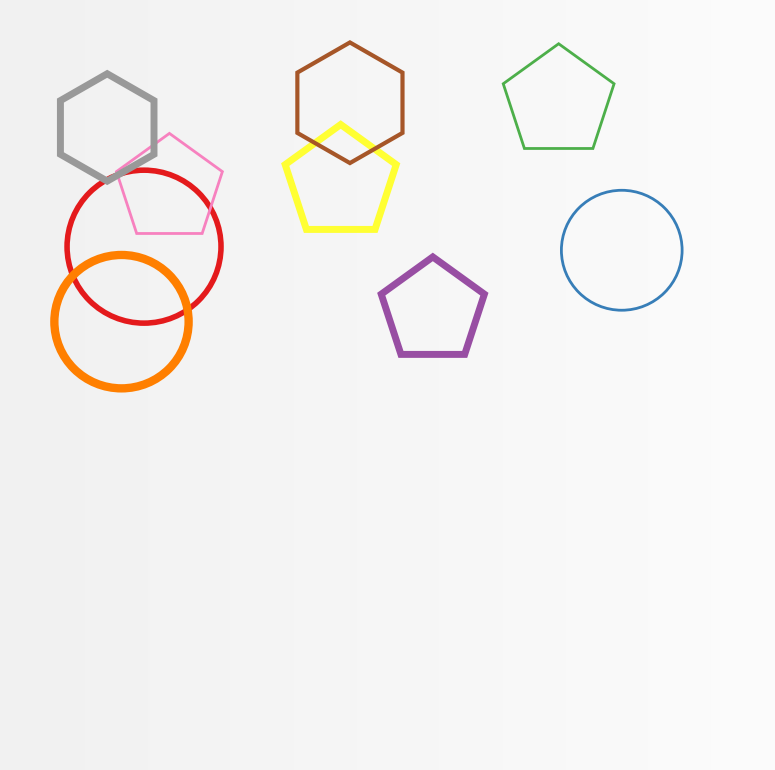[{"shape": "circle", "thickness": 2, "radius": 0.5, "center": [0.186, 0.68]}, {"shape": "circle", "thickness": 1, "radius": 0.39, "center": [0.802, 0.675]}, {"shape": "pentagon", "thickness": 1, "radius": 0.38, "center": [0.721, 0.868]}, {"shape": "pentagon", "thickness": 2.5, "radius": 0.35, "center": [0.558, 0.596]}, {"shape": "circle", "thickness": 3, "radius": 0.43, "center": [0.157, 0.582]}, {"shape": "pentagon", "thickness": 2.5, "radius": 0.38, "center": [0.44, 0.763]}, {"shape": "hexagon", "thickness": 1.5, "radius": 0.39, "center": [0.452, 0.867]}, {"shape": "pentagon", "thickness": 1, "radius": 0.36, "center": [0.219, 0.755]}, {"shape": "hexagon", "thickness": 2.5, "radius": 0.35, "center": [0.138, 0.834]}]